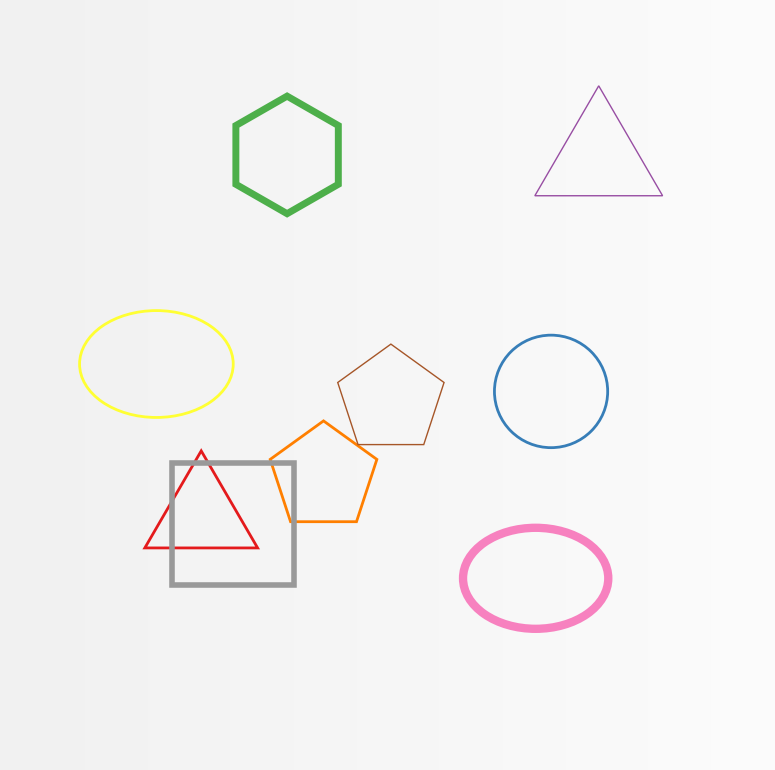[{"shape": "triangle", "thickness": 1, "radius": 0.42, "center": [0.26, 0.33]}, {"shape": "circle", "thickness": 1, "radius": 0.37, "center": [0.711, 0.492]}, {"shape": "hexagon", "thickness": 2.5, "radius": 0.38, "center": [0.37, 0.799]}, {"shape": "triangle", "thickness": 0.5, "radius": 0.48, "center": [0.773, 0.793]}, {"shape": "pentagon", "thickness": 1, "radius": 0.36, "center": [0.417, 0.381]}, {"shape": "oval", "thickness": 1, "radius": 0.5, "center": [0.202, 0.527]}, {"shape": "pentagon", "thickness": 0.5, "radius": 0.36, "center": [0.504, 0.481]}, {"shape": "oval", "thickness": 3, "radius": 0.47, "center": [0.691, 0.249]}, {"shape": "square", "thickness": 2, "radius": 0.39, "center": [0.301, 0.319]}]